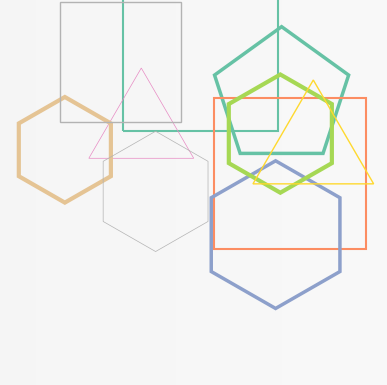[{"shape": "pentagon", "thickness": 2.5, "radius": 0.91, "center": [0.727, 0.749]}, {"shape": "square", "thickness": 1.5, "radius": 1.0, "center": [0.517, 0.86]}, {"shape": "square", "thickness": 1.5, "radius": 0.98, "center": [0.748, 0.55]}, {"shape": "hexagon", "thickness": 2.5, "radius": 0.96, "center": [0.711, 0.391]}, {"shape": "triangle", "thickness": 0.5, "radius": 0.78, "center": [0.365, 0.667]}, {"shape": "hexagon", "thickness": 3, "radius": 0.77, "center": [0.723, 0.653]}, {"shape": "triangle", "thickness": 1, "radius": 0.9, "center": [0.809, 0.612]}, {"shape": "hexagon", "thickness": 3, "radius": 0.69, "center": [0.167, 0.611]}, {"shape": "square", "thickness": 1, "radius": 0.78, "center": [0.31, 0.839]}, {"shape": "hexagon", "thickness": 0.5, "radius": 0.78, "center": [0.402, 0.503]}]